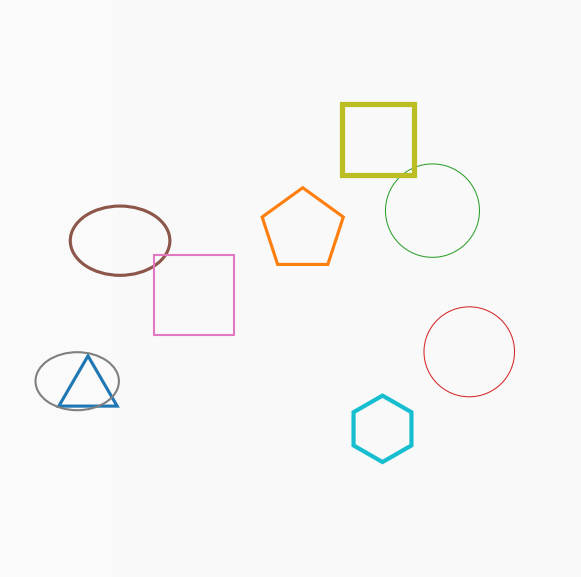[{"shape": "triangle", "thickness": 1.5, "radius": 0.29, "center": [0.151, 0.325]}, {"shape": "pentagon", "thickness": 1.5, "radius": 0.37, "center": [0.521, 0.601]}, {"shape": "circle", "thickness": 0.5, "radius": 0.4, "center": [0.744, 0.634]}, {"shape": "circle", "thickness": 0.5, "radius": 0.39, "center": [0.807, 0.39]}, {"shape": "oval", "thickness": 1.5, "radius": 0.43, "center": [0.207, 0.582]}, {"shape": "square", "thickness": 1, "radius": 0.34, "center": [0.333, 0.488]}, {"shape": "oval", "thickness": 1, "radius": 0.36, "center": [0.133, 0.339]}, {"shape": "square", "thickness": 2.5, "radius": 0.31, "center": [0.65, 0.758]}, {"shape": "hexagon", "thickness": 2, "radius": 0.29, "center": [0.658, 0.257]}]